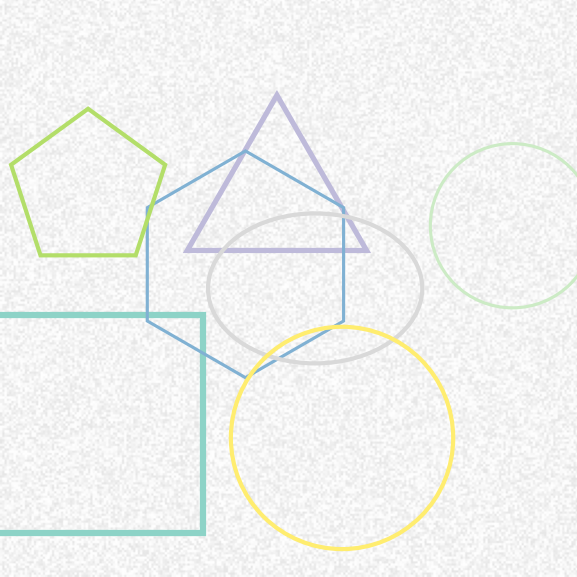[{"shape": "square", "thickness": 3, "radius": 0.94, "center": [0.163, 0.266]}, {"shape": "triangle", "thickness": 2.5, "radius": 0.9, "center": [0.48, 0.655]}, {"shape": "hexagon", "thickness": 1.5, "radius": 0.98, "center": [0.425, 0.541]}, {"shape": "pentagon", "thickness": 2, "radius": 0.7, "center": [0.153, 0.67]}, {"shape": "oval", "thickness": 2, "radius": 0.93, "center": [0.546, 0.5]}, {"shape": "circle", "thickness": 1.5, "radius": 0.71, "center": [0.887, 0.608]}, {"shape": "circle", "thickness": 2, "radius": 0.96, "center": [0.592, 0.241]}]